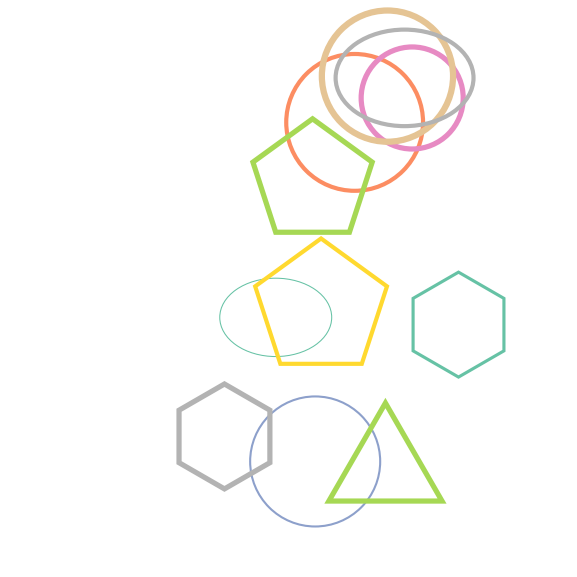[{"shape": "oval", "thickness": 0.5, "radius": 0.48, "center": [0.477, 0.45]}, {"shape": "hexagon", "thickness": 1.5, "radius": 0.45, "center": [0.794, 0.437]}, {"shape": "circle", "thickness": 2, "radius": 0.59, "center": [0.614, 0.787]}, {"shape": "circle", "thickness": 1, "radius": 0.56, "center": [0.546, 0.2]}, {"shape": "circle", "thickness": 2.5, "radius": 0.44, "center": [0.714, 0.829]}, {"shape": "triangle", "thickness": 2.5, "radius": 0.57, "center": [0.667, 0.188]}, {"shape": "pentagon", "thickness": 2.5, "radius": 0.54, "center": [0.541, 0.685]}, {"shape": "pentagon", "thickness": 2, "radius": 0.6, "center": [0.556, 0.466]}, {"shape": "circle", "thickness": 3, "radius": 0.57, "center": [0.671, 0.867]}, {"shape": "oval", "thickness": 2, "radius": 0.6, "center": [0.701, 0.864]}, {"shape": "hexagon", "thickness": 2.5, "radius": 0.45, "center": [0.389, 0.243]}]